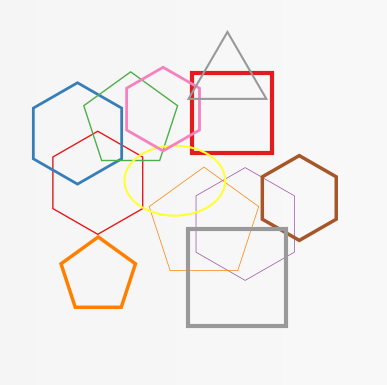[{"shape": "hexagon", "thickness": 1, "radius": 0.67, "center": [0.252, 0.525]}, {"shape": "square", "thickness": 3, "radius": 0.52, "center": [0.6, 0.706]}, {"shape": "hexagon", "thickness": 2, "radius": 0.66, "center": [0.2, 0.653]}, {"shape": "pentagon", "thickness": 1, "radius": 0.64, "center": [0.337, 0.686]}, {"shape": "hexagon", "thickness": 0.5, "radius": 0.73, "center": [0.633, 0.418]}, {"shape": "pentagon", "thickness": 0.5, "radius": 0.74, "center": [0.526, 0.418]}, {"shape": "pentagon", "thickness": 2.5, "radius": 0.5, "center": [0.254, 0.284]}, {"shape": "oval", "thickness": 1.5, "radius": 0.65, "center": [0.451, 0.531]}, {"shape": "hexagon", "thickness": 2.5, "radius": 0.55, "center": [0.772, 0.486]}, {"shape": "hexagon", "thickness": 2, "radius": 0.54, "center": [0.421, 0.717]}, {"shape": "square", "thickness": 3, "radius": 0.63, "center": [0.611, 0.28]}, {"shape": "triangle", "thickness": 1.5, "radius": 0.58, "center": [0.587, 0.801]}]